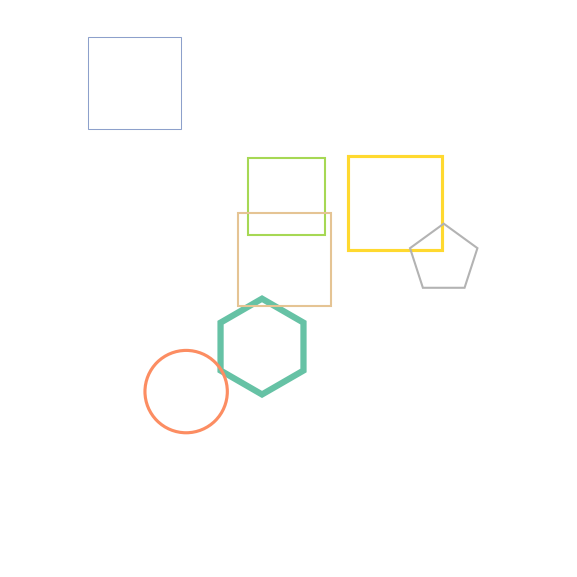[{"shape": "hexagon", "thickness": 3, "radius": 0.41, "center": [0.454, 0.399]}, {"shape": "circle", "thickness": 1.5, "radius": 0.36, "center": [0.322, 0.321]}, {"shape": "square", "thickness": 0.5, "radius": 0.4, "center": [0.233, 0.856]}, {"shape": "square", "thickness": 1, "radius": 0.34, "center": [0.496, 0.659]}, {"shape": "square", "thickness": 1.5, "radius": 0.41, "center": [0.685, 0.648]}, {"shape": "square", "thickness": 1, "radius": 0.4, "center": [0.493, 0.55]}, {"shape": "pentagon", "thickness": 1, "radius": 0.31, "center": [0.768, 0.55]}]